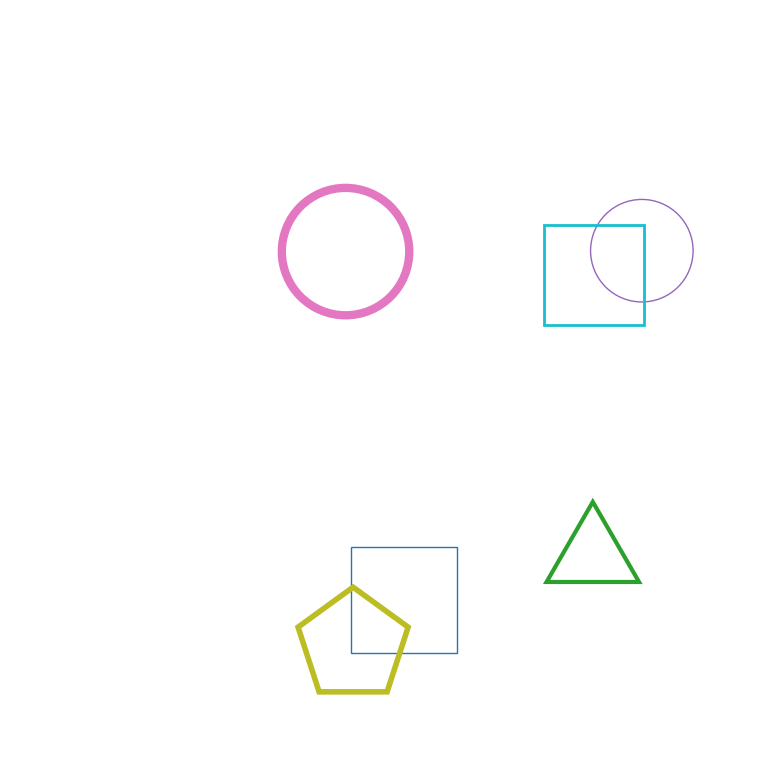[{"shape": "square", "thickness": 0.5, "radius": 0.34, "center": [0.524, 0.221]}, {"shape": "triangle", "thickness": 1.5, "radius": 0.35, "center": [0.77, 0.279]}, {"shape": "circle", "thickness": 0.5, "radius": 0.33, "center": [0.834, 0.674]}, {"shape": "circle", "thickness": 3, "radius": 0.41, "center": [0.449, 0.673]}, {"shape": "pentagon", "thickness": 2, "radius": 0.38, "center": [0.459, 0.162]}, {"shape": "square", "thickness": 1, "radius": 0.32, "center": [0.771, 0.643]}]